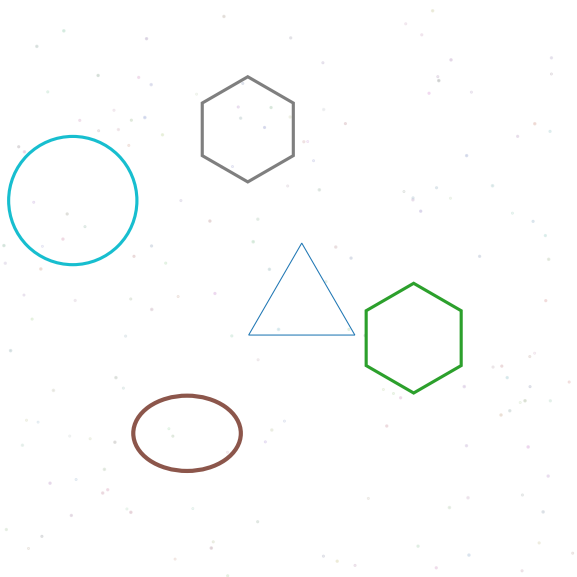[{"shape": "triangle", "thickness": 0.5, "radius": 0.53, "center": [0.523, 0.472]}, {"shape": "hexagon", "thickness": 1.5, "radius": 0.47, "center": [0.716, 0.414]}, {"shape": "oval", "thickness": 2, "radius": 0.47, "center": [0.324, 0.249]}, {"shape": "hexagon", "thickness": 1.5, "radius": 0.46, "center": [0.429, 0.775]}, {"shape": "circle", "thickness": 1.5, "radius": 0.56, "center": [0.126, 0.652]}]